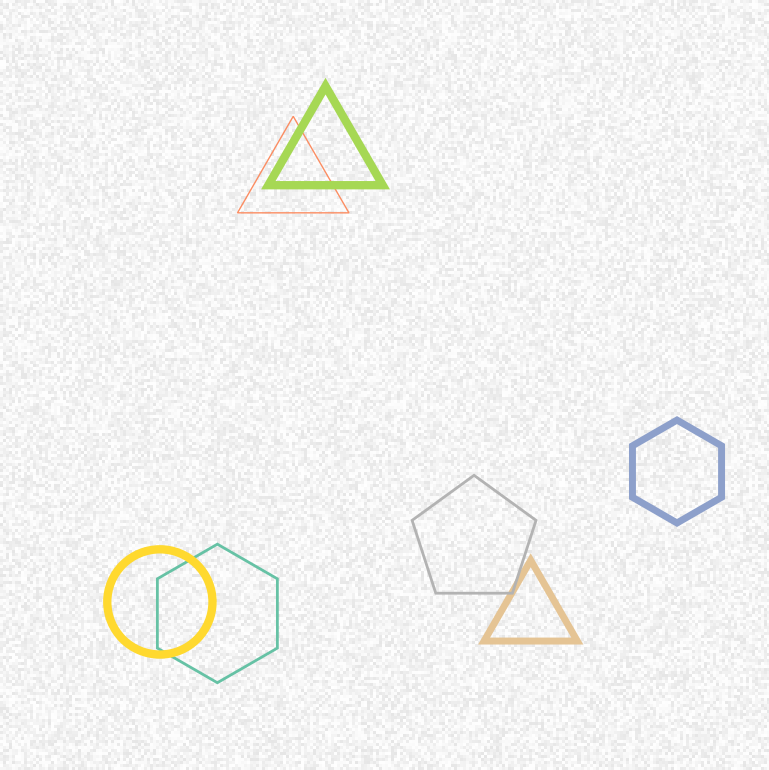[{"shape": "hexagon", "thickness": 1, "radius": 0.45, "center": [0.282, 0.203]}, {"shape": "triangle", "thickness": 0.5, "radius": 0.42, "center": [0.381, 0.765]}, {"shape": "hexagon", "thickness": 2.5, "radius": 0.33, "center": [0.879, 0.388]}, {"shape": "triangle", "thickness": 3, "radius": 0.43, "center": [0.423, 0.802]}, {"shape": "circle", "thickness": 3, "radius": 0.34, "center": [0.208, 0.218]}, {"shape": "triangle", "thickness": 2.5, "radius": 0.35, "center": [0.689, 0.202]}, {"shape": "pentagon", "thickness": 1, "radius": 0.42, "center": [0.616, 0.298]}]